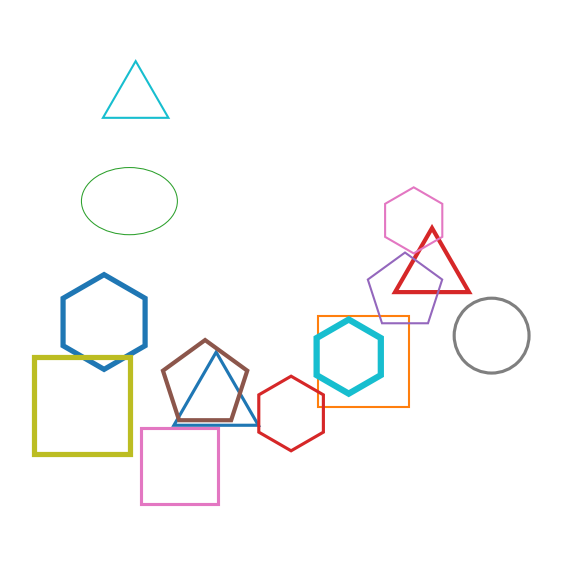[{"shape": "hexagon", "thickness": 2.5, "radius": 0.41, "center": [0.18, 0.442]}, {"shape": "triangle", "thickness": 1.5, "radius": 0.42, "center": [0.374, 0.305]}, {"shape": "square", "thickness": 1, "radius": 0.39, "center": [0.629, 0.373]}, {"shape": "oval", "thickness": 0.5, "radius": 0.42, "center": [0.224, 0.651]}, {"shape": "hexagon", "thickness": 1.5, "radius": 0.32, "center": [0.504, 0.283]}, {"shape": "triangle", "thickness": 2, "radius": 0.37, "center": [0.748, 0.53]}, {"shape": "pentagon", "thickness": 1, "radius": 0.34, "center": [0.701, 0.494]}, {"shape": "pentagon", "thickness": 2, "radius": 0.38, "center": [0.355, 0.334]}, {"shape": "hexagon", "thickness": 1, "radius": 0.29, "center": [0.716, 0.618]}, {"shape": "square", "thickness": 1.5, "radius": 0.33, "center": [0.311, 0.192]}, {"shape": "circle", "thickness": 1.5, "radius": 0.32, "center": [0.851, 0.418]}, {"shape": "square", "thickness": 2.5, "radius": 0.42, "center": [0.142, 0.297]}, {"shape": "triangle", "thickness": 1, "radius": 0.33, "center": [0.235, 0.828]}, {"shape": "hexagon", "thickness": 3, "radius": 0.32, "center": [0.604, 0.382]}]